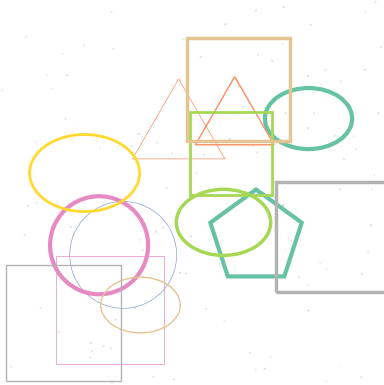[{"shape": "pentagon", "thickness": 3, "radius": 0.62, "center": [0.665, 0.383]}, {"shape": "oval", "thickness": 3, "radius": 0.57, "center": [0.801, 0.692]}, {"shape": "triangle", "thickness": 1, "radius": 0.59, "center": [0.61, 0.683]}, {"shape": "triangle", "thickness": 0.5, "radius": 0.69, "center": [0.464, 0.657]}, {"shape": "circle", "thickness": 0.5, "radius": 0.69, "center": [0.32, 0.338]}, {"shape": "square", "thickness": 0.5, "radius": 0.7, "center": [0.285, 0.196]}, {"shape": "circle", "thickness": 3, "radius": 0.64, "center": [0.257, 0.363]}, {"shape": "oval", "thickness": 2.5, "radius": 0.61, "center": [0.581, 0.422]}, {"shape": "square", "thickness": 2, "radius": 0.54, "center": [0.6, 0.602]}, {"shape": "oval", "thickness": 2, "radius": 0.71, "center": [0.22, 0.551]}, {"shape": "square", "thickness": 2.5, "radius": 0.67, "center": [0.619, 0.767]}, {"shape": "oval", "thickness": 1, "radius": 0.52, "center": [0.365, 0.208]}, {"shape": "square", "thickness": 1, "radius": 0.75, "center": [0.165, 0.161]}, {"shape": "square", "thickness": 2.5, "radius": 0.72, "center": [0.86, 0.385]}]